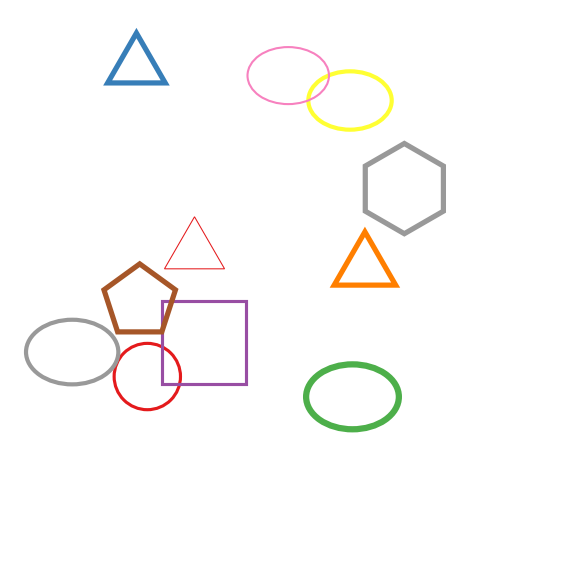[{"shape": "circle", "thickness": 1.5, "radius": 0.29, "center": [0.255, 0.347]}, {"shape": "triangle", "thickness": 0.5, "radius": 0.3, "center": [0.337, 0.564]}, {"shape": "triangle", "thickness": 2.5, "radius": 0.29, "center": [0.236, 0.884]}, {"shape": "oval", "thickness": 3, "radius": 0.4, "center": [0.61, 0.312]}, {"shape": "square", "thickness": 1.5, "radius": 0.36, "center": [0.353, 0.406]}, {"shape": "triangle", "thickness": 2.5, "radius": 0.31, "center": [0.632, 0.536]}, {"shape": "oval", "thickness": 2, "radius": 0.36, "center": [0.606, 0.825]}, {"shape": "pentagon", "thickness": 2.5, "radius": 0.33, "center": [0.242, 0.477]}, {"shape": "oval", "thickness": 1, "radius": 0.35, "center": [0.499, 0.868]}, {"shape": "oval", "thickness": 2, "radius": 0.4, "center": [0.125, 0.39]}, {"shape": "hexagon", "thickness": 2.5, "radius": 0.39, "center": [0.7, 0.673]}]